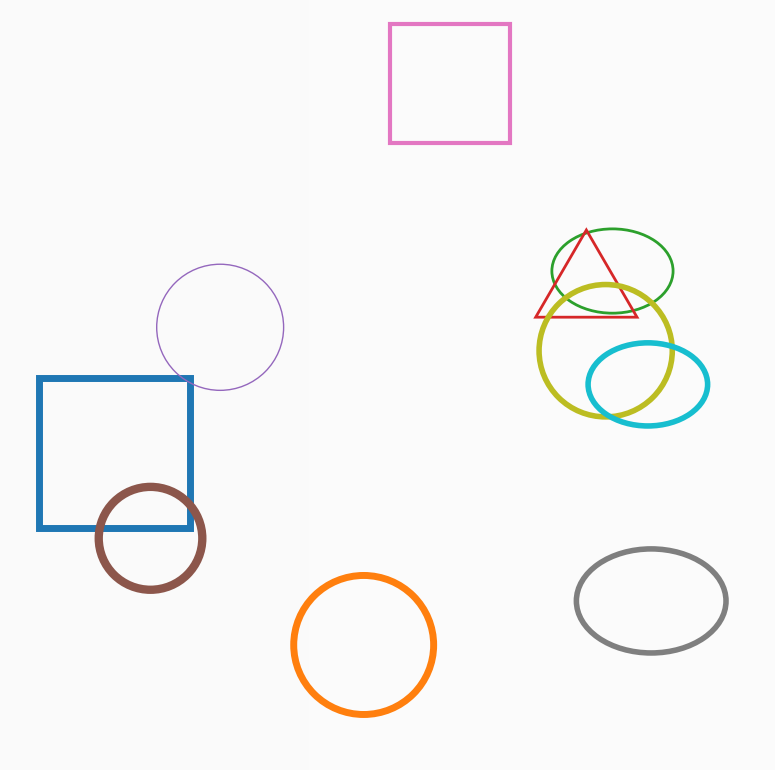[{"shape": "square", "thickness": 2.5, "radius": 0.49, "center": [0.148, 0.412]}, {"shape": "circle", "thickness": 2.5, "radius": 0.45, "center": [0.469, 0.162]}, {"shape": "oval", "thickness": 1, "radius": 0.39, "center": [0.79, 0.648]}, {"shape": "triangle", "thickness": 1, "radius": 0.38, "center": [0.757, 0.626]}, {"shape": "circle", "thickness": 0.5, "radius": 0.41, "center": [0.284, 0.575]}, {"shape": "circle", "thickness": 3, "radius": 0.33, "center": [0.194, 0.301]}, {"shape": "square", "thickness": 1.5, "radius": 0.39, "center": [0.581, 0.891]}, {"shape": "oval", "thickness": 2, "radius": 0.48, "center": [0.84, 0.22]}, {"shape": "circle", "thickness": 2, "radius": 0.43, "center": [0.782, 0.545]}, {"shape": "oval", "thickness": 2, "radius": 0.39, "center": [0.836, 0.501]}]